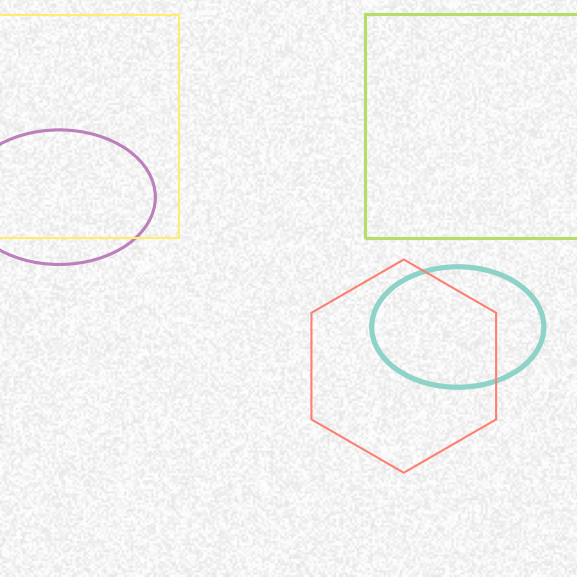[{"shape": "oval", "thickness": 2.5, "radius": 0.75, "center": [0.793, 0.433]}, {"shape": "hexagon", "thickness": 1, "radius": 0.92, "center": [0.699, 0.365]}, {"shape": "square", "thickness": 1.5, "radius": 0.97, "center": [0.825, 0.782]}, {"shape": "oval", "thickness": 1.5, "radius": 0.83, "center": [0.103, 0.658]}, {"shape": "square", "thickness": 1, "radius": 0.97, "center": [0.117, 0.78]}]